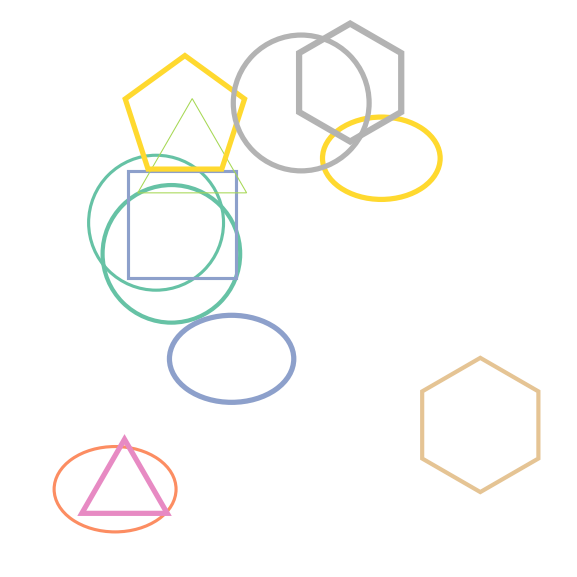[{"shape": "circle", "thickness": 1.5, "radius": 0.58, "center": [0.27, 0.613]}, {"shape": "circle", "thickness": 2, "radius": 0.6, "center": [0.297, 0.56]}, {"shape": "oval", "thickness": 1.5, "radius": 0.53, "center": [0.199, 0.152]}, {"shape": "square", "thickness": 1.5, "radius": 0.46, "center": [0.315, 0.61]}, {"shape": "oval", "thickness": 2.5, "radius": 0.54, "center": [0.401, 0.378]}, {"shape": "triangle", "thickness": 2.5, "radius": 0.43, "center": [0.216, 0.153]}, {"shape": "triangle", "thickness": 0.5, "radius": 0.54, "center": [0.333, 0.72]}, {"shape": "oval", "thickness": 2.5, "radius": 0.51, "center": [0.66, 0.725]}, {"shape": "pentagon", "thickness": 2.5, "radius": 0.54, "center": [0.32, 0.794]}, {"shape": "hexagon", "thickness": 2, "radius": 0.58, "center": [0.832, 0.263]}, {"shape": "hexagon", "thickness": 3, "radius": 0.51, "center": [0.606, 0.856]}, {"shape": "circle", "thickness": 2.5, "radius": 0.59, "center": [0.522, 0.821]}]